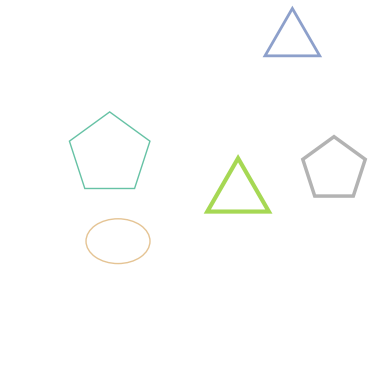[{"shape": "pentagon", "thickness": 1, "radius": 0.55, "center": [0.285, 0.599]}, {"shape": "triangle", "thickness": 2, "radius": 0.41, "center": [0.759, 0.896]}, {"shape": "triangle", "thickness": 3, "radius": 0.46, "center": [0.618, 0.497]}, {"shape": "oval", "thickness": 1, "radius": 0.42, "center": [0.307, 0.374]}, {"shape": "pentagon", "thickness": 2.5, "radius": 0.43, "center": [0.868, 0.56]}]